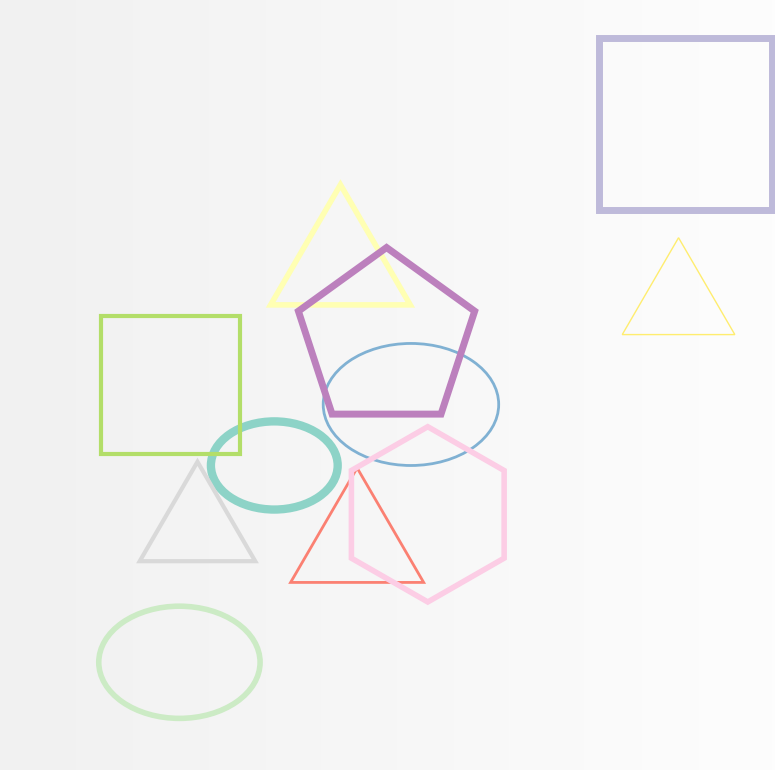[{"shape": "oval", "thickness": 3, "radius": 0.41, "center": [0.354, 0.396]}, {"shape": "triangle", "thickness": 2, "radius": 0.52, "center": [0.439, 0.656]}, {"shape": "square", "thickness": 2.5, "radius": 0.56, "center": [0.885, 0.839]}, {"shape": "triangle", "thickness": 1, "radius": 0.5, "center": [0.461, 0.293]}, {"shape": "oval", "thickness": 1, "radius": 0.57, "center": [0.53, 0.475]}, {"shape": "square", "thickness": 1.5, "radius": 0.45, "center": [0.219, 0.5]}, {"shape": "hexagon", "thickness": 2, "radius": 0.57, "center": [0.552, 0.332]}, {"shape": "triangle", "thickness": 1.5, "radius": 0.43, "center": [0.255, 0.314]}, {"shape": "pentagon", "thickness": 2.5, "radius": 0.6, "center": [0.499, 0.559]}, {"shape": "oval", "thickness": 2, "radius": 0.52, "center": [0.232, 0.14]}, {"shape": "triangle", "thickness": 0.5, "radius": 0.42, "center": [0.876, 0.607]}]